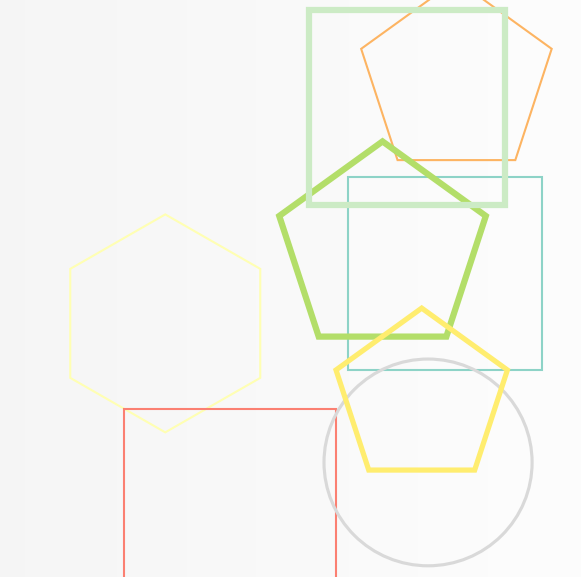[{"shape": "square", "thickness": 1, "radius": 0.84, "center": [0.765, 0.526]}, {"shape": "hexagon", "thickness": 1, "radius": 0.94, "center": [0.284, 0.439]}, {"shape": "square", "thickness": 1, "radius": 0.91, "center": [0.395, 0.108]}, {"shape": "pentagon", "thickness": 1, "radius": 0.86, "center": [0.785, 0.861]}, {"shape": "pentagon", "thickness": 3, "radius": 0.93, "center": [0.658, 0.567]}, {"shape": "circle", "thickness": 1.5, "radius": 0.9, "center": [0.736, 0.198]}, {"shape": "square", "thickness": 3, "radius": 0.84, "center": [0.7, 0.813]}, {"shape": "pentagon", "thickness": 2.5, "radius": 0.78, "center": [0.726, 0.311]}]